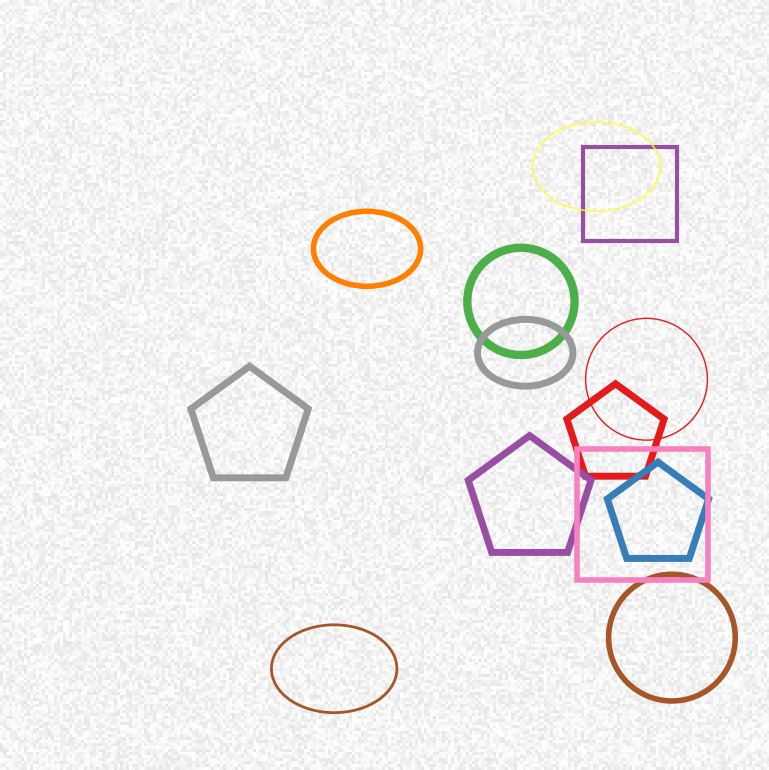[{"shape": "pentagon", "thickness": 2.5, "radius": 0.33, "center": [0.799, 0.435]}, {"shape": "circle", "thickness": 0.5, "radius": 0.4, "center": [0.84, 0.507]}, {"shape": "pentagon", "thickness": 2.5, "radius": 0.35, "center": [0.855, 0.331]}, {"shape": "circle", "thickness": 3, "radius": 0.35, "center": [0.677, 0.609]}, {"shape": "square", "thickness": 1.5, "radius": 0.31, "center": [0.818, 0.748]}, {"shape": "pentagon", "thickness": 2.5, "radius": 0.42, "center": [0.688, 0.35]}, {"shape": "oval", "thickness": 2, "radius": 0.35, "center": [0.477, 0.677]}, {"shape": "oval", "thickness": 0.5, "radius": 0.41, "center": [0.775, 0.784]}, {"shape": "circle", "thickness": 2, "radius": 0.41, "center": [0.873, 0.172]}, {"shape": "oval", "thickness": 1, "radius": 0.41, "center": [0.434, 0.131]}, {"shape": "square", "thickness": 2, "radius": 0.43, "center": [0.834, 0.332]}, {"shape": "pentagon", "thickness": 2.5, "radius": 0.4, "center": [0.324, 0.444]}, {"shape": "oval", "thickness": 2.5, "radius": 0.31, "center": [0.682, 0.542]}]